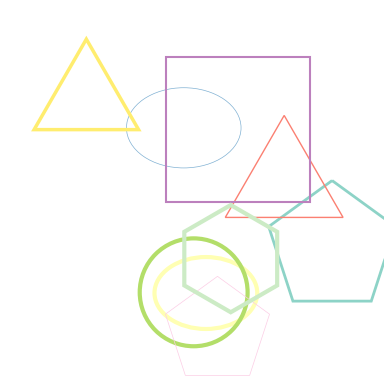[{"shape": "pentagon", "thickness": 2, "radius": 0.87, "center": [0.863, 0.358]}, {"shape": "oval", "thickness": 3, "radius": 0.67, "center": [0.535, 0.239]}, {"shape": "triangle", "thickness": 1, "radius": 0.88, "center": [0.738, 0.524]}, {"shape": "oval", "thickness": 0.5, "radius": 0.74, "center": [0.477, 0.668]}, {"shape": "circle", "thickness": 3, "radius": 0.7, "center": [0.503, 0.241]}, {"shape": "pentagon", "thickness": 0.5, "radius": 0.71, "center": [0.565, 0.14]}, {"shape": "square", "thickness": 1.5, "radius": 0.94, "center": [0.619, 0.664]}, {"shape": "hexagon", "thickness": 3, "radius": 0.7, "center": [0.599, 0.328]}, {"shape": "triangle", "thickness": 2.5, "radius": 0.78, "center": [0.224, 0.742]}]